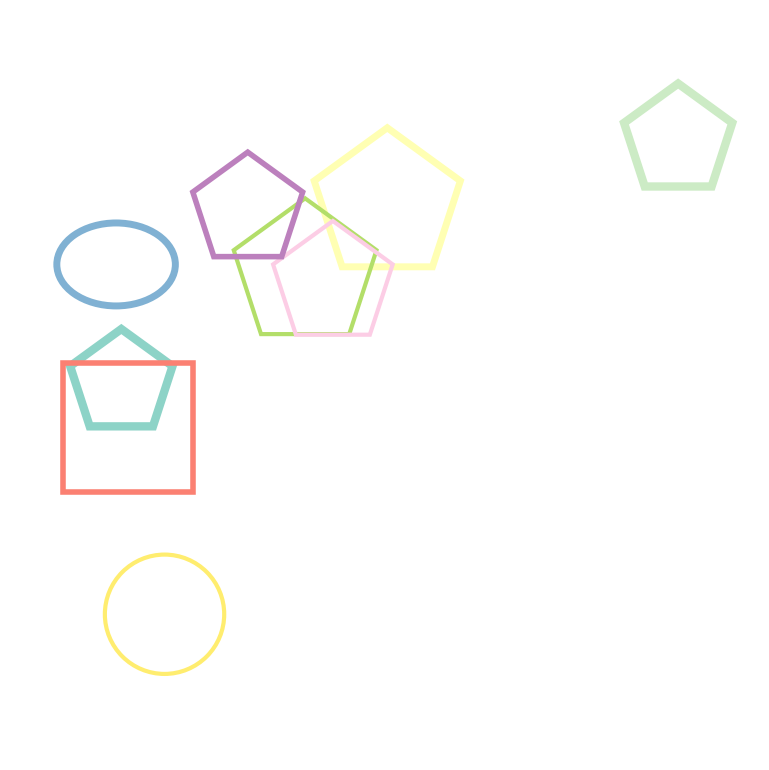[{"shape": "pentagon", "thickness": 3, "radius": 0.35, "center": [0.158, 0.503]}, {"shape": "pentagon", "thickness": 2.5, "radius": 0.5, "center": [0.503, 0.734]}, {"shape": "square", "thickness": 2, "radius": 0.42, "center": [0.166, 0.445]}, {"shape": "oval", "thickness": 2.5, "radius": 0.38, "center": [0.151, 0.657]}, {"shape": "pentagon", "thickness": 1.5, "radius": 0.49, "center": [0.396, 0.645]}, {"shape": "pentagon", "thickness": 1.5, "radius": 0.41, "center": [0.432, 0.631]}, {"shape": "pentagon", "thickness": 2, "radius": 0.37, "center": [0.322, 0.727]}, {"shape": "pentagon", "thickness": 3, "radius": 0.37, "center": [0.881, 0.818]}, {"shape": "circle", "thickness": 1.5, "radius": 0.39, "center": [0.214, 0.202]}]